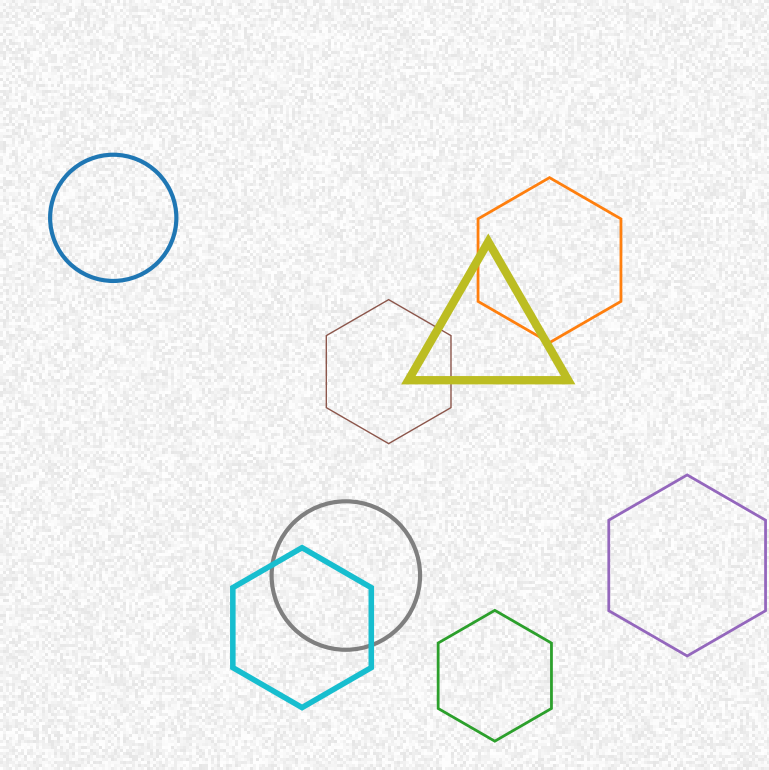[{"shape": "circle", "thickness": 1.5, "radius": 0.41, "center": [0.147, 0.717]}, {"shape": "hexagon", "thickness": 1, "radius": 0.54, "center": [0.714, 0.662]}, {"shape": "hexagon", "thickness": 1, "radius": 0.42, "center": [0.643, 0.122]}, {"shape": "hexagon", "thickness": 1, "radius": 0.59, "center": [0.892, 0.266]}, {"shape": "hexagon", "thickness": 0.5, "radius": 0.47, "center": [0.505, 0.517]}, {"shape": "circle", "thickness": 1.5, "radius": 0.48, "center": [0.449, 0.253]}, {"shape": "triangle", "thickness": 3, "radius": 0.6, "center": [0.634, 0.566]}, {"shape": "hexagon", "thickness": 2, "radius": 0.52, "center": [0.392, 0.185]}]